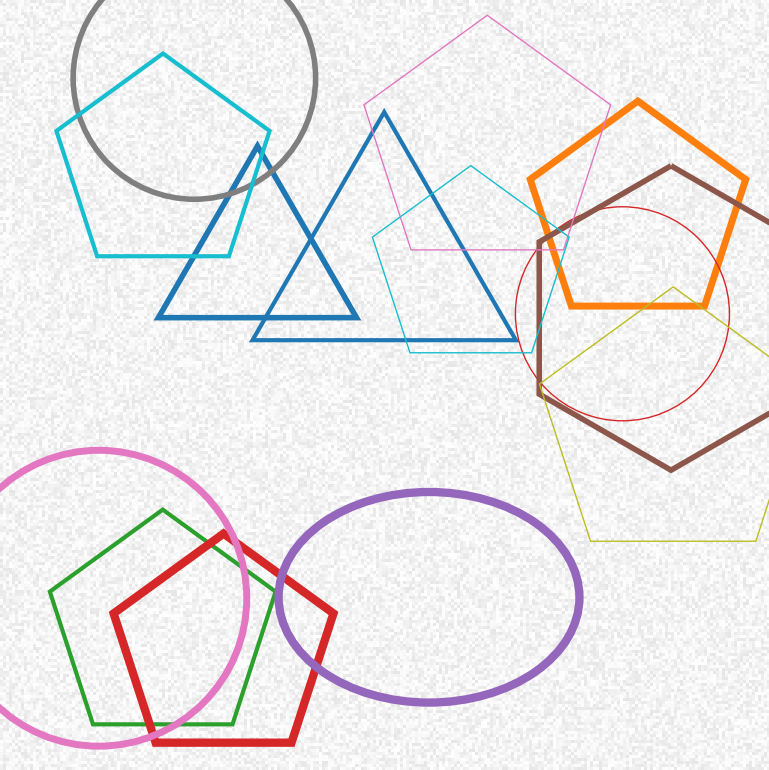[{"shape": "triangle", "thickness": 2, "radius": 0.74, "center": [0.334, 0.662]}, {"shape": "triangle", "thickness": 1.5, "radius": 0.99, "center": [0.499, 0.657]}, {"shape": "pentagon", "thickness": 2.5, "radius": 0.74, "center": [0.829, 0.722]}, {"shape": "pentagon", "thickness": 1.5, "radius": 0.77, "center": [0.211, 0.184]}, {"shape": "circle", "thickness": 0.5, "radius": 0.69, "center": [0.808, 0.592]}, {"shape": "pentagon", "thickness": 3, "radius": 0.75, "center": [0.29, 0.157]}, {"shape": "oval", "thickness": 3, "radius": 0.98, "center": [0.557, 0.224]}, {"shape": "hexagon", "thickness": 2, "radius": 0.99, "center": [0.871, 0.587]}, {"shape": "pentagon", "thickness": 0.5, "radius": 0.84, "center": [0.633, 0.812]}, {"shape": "circle", "thickness": 2.5, "radius": 0.96, "center": [0.128, 0.223]}, {"shape": "circle", "thickness": 2, "radius": 0.79, "center": [0.252, 0.899]}, {"shape": "pentagon", "thickness": 0.5, "radius": 0.91, "center": [0.874, 0.445]}, {"shape": "pentagon", "thickness": 0.5, "radius": 0.67, "center": [0.611, 0.651]}, {"shape": "pentagon", "thickness": 1.5, "radius": 0.73, "center": [0.212, 0.785]}]